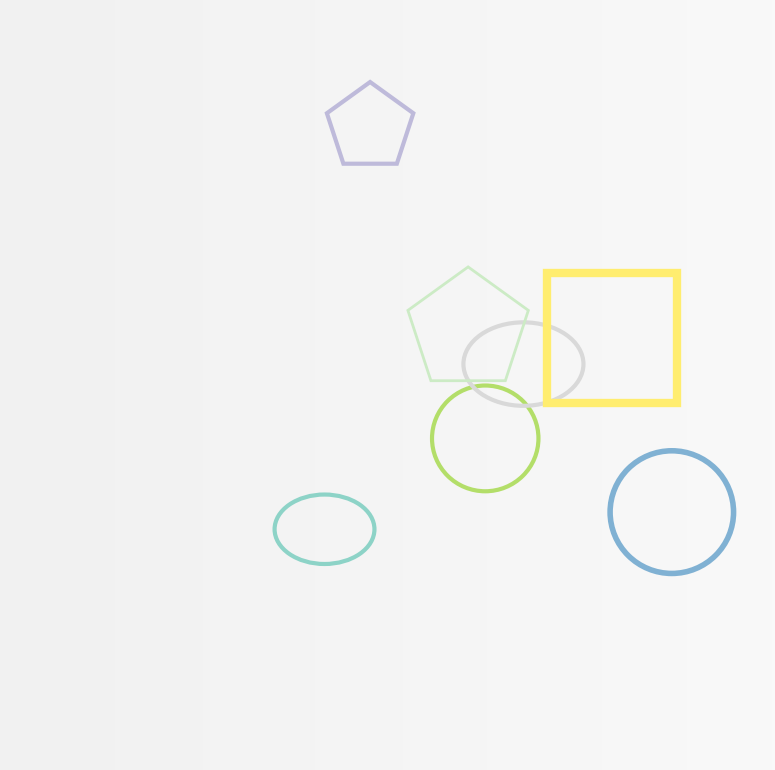[{"shape": "oval", "thickness": 1.5, "radius": 0.32, "center": [0.419, 0.313]}, {"shape": "pentagon", "thickness": 1.5, "radius": 0.29, "center": [0.478, 0.835]}, {"shape": "circle", "thickness": 2, "radius": 0.4, "center": [0.867, 0.335]}, {"shape": "circle", "thickness": 1.5, "radius": 0.34, "center": [0.626, 0.431]}, {"shape": "oval", "thickness": 1.5, "radius": 0.39, "center": [0.675, 0.527]}, {"shape": "pentagon", "thickness": 1, "radius": 0.41, "center": [0.604, 0.572]}, {"shape": "square", "thickness": 3, "radius": 0.42, "center": [0.79, 0.561]}]